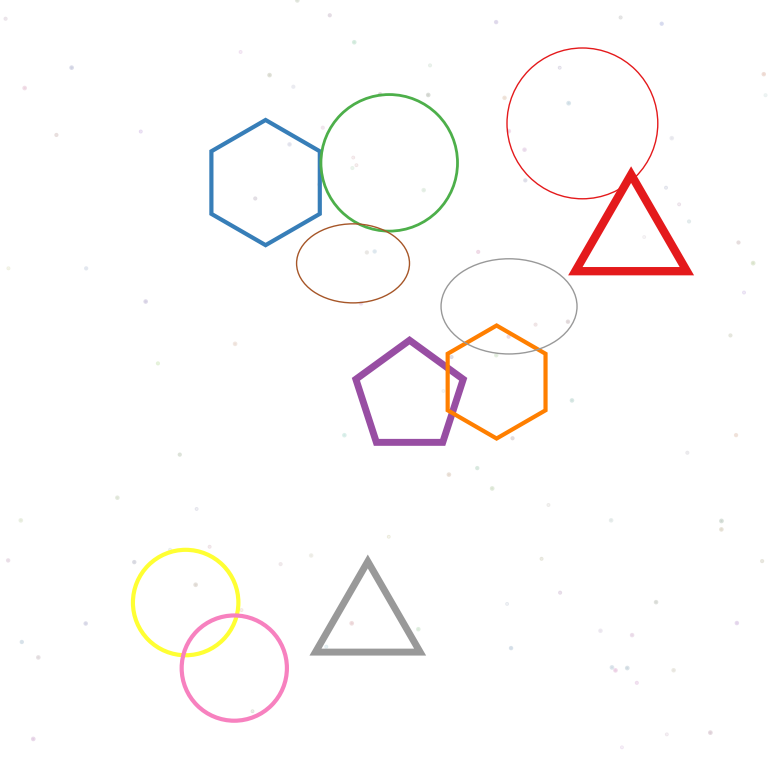[{"shape": "circle", "thickness": 0.5, "radius": 0.49, "center": [0.756, 0.84]}, {"shape": "triangle", "thickness": 3, "radius": 0.42, "center": [0.82, 0.69]}, {"shape": "hexagon", "thickness": 1.5, "radius": 0.41, "center": [0.345, 0.763]}, {"shape": "circle", "thickness": 1, "radius": 0.44, "center": [0.505, 0.789]}, {"shape": "pentagon", "thickness": 2.5, "radius": 0.37, "center": [0.532, 0.485]}, {"shape": "hexagon", "thickness": 1.5, "radius": 0.37, "center": [0.645, 0.504]}, {"shape": "circle", "thickness": 1.5, "radius": 0.34, "center": [0.241, 0.217]}, {"shape": "oval", "thickness": 0.5, "radius": 0.37, "center": [0.458, 0.658]}, {"shape": "circle", "thickness": 1.5, "radius": 0.34, "center": [0.304, 0.132]}, {"shape": "oval", "thickness": 0.5, "radius": 0.44, "center": [0.661, 0.602]}, {"shape": "triangle", "thickness": 2.5, "radius": 0.39, "center": [0.478, 0.192]}]